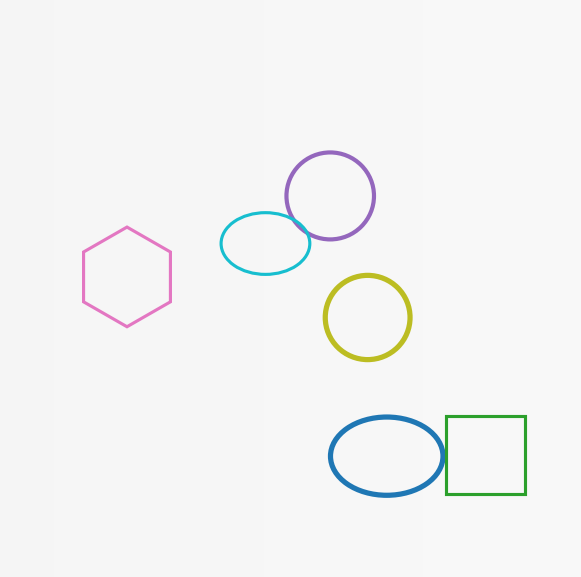[{"shape": "oval", "thickness": 2.5, "radius": 0.48, "center": [0.665, 0.209]}, {"shape": "square", "thickness": 1.5, "radius": 0.34, "center": [0.836, 0.211]}, {"shape": "circle", "thickness": 2, "radius": 0.38, "center": [0.568, 0.66]}, {"shape": "hexagon", "thickness": 1.5, "radius": 0.43, "center": [0.218, 0.52]}, {"shape": "circle", "thickness": 2.5, "radius": 0.36, "center": [0.633, 0.449]}, {"shape": "oval", "thickness": 1.5, "radius": 0.38, "center": [0.457, 0.577]}]